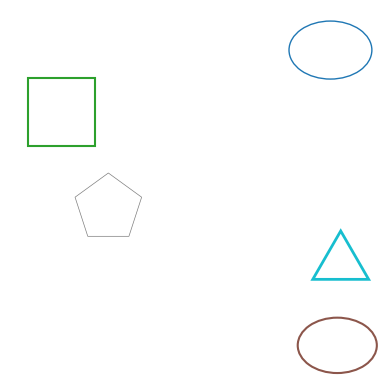[{"shape": "oval", "thickness": 1, "radius": 0.54, "center": [0.858, 0.87]}, {"shape": "square", "thickness": 1.5, "radius": 0.44, "center": [0.159, 0.709]}, {"shape": "oval", "thickness": 1.5, "radius": 0.51, "center": [0.876, 0.103]}, {"shape": "pentagon", "thickness": 0.5, "radius": 0.45, "center": [0.281, 0.46]}, {"shape": "triangle", "thickness": 2, "radius": 0.42, "center": [0.885, 0.316]}]